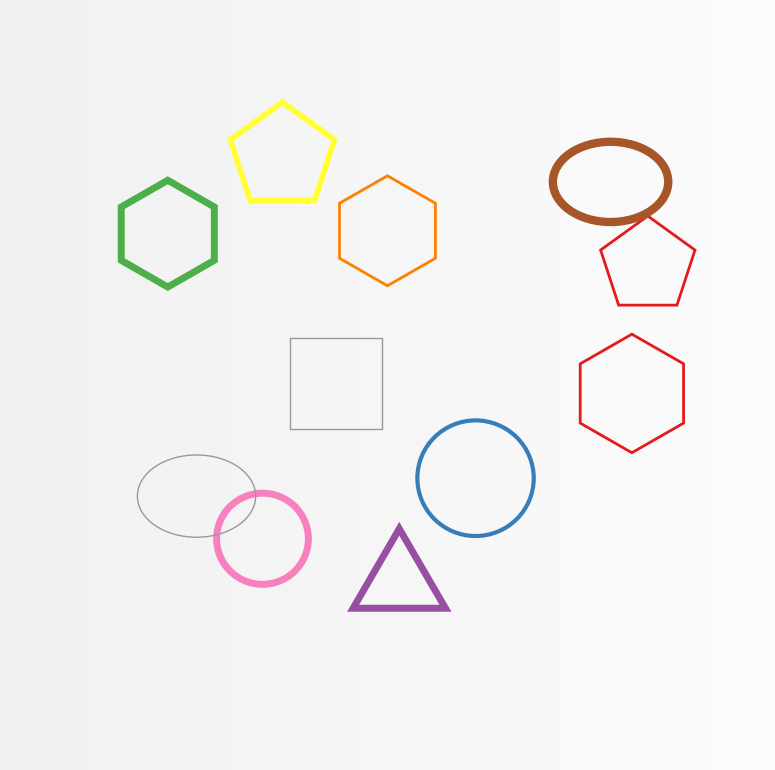[{"shape": "hexagon", "thickness": 1, "radius": 0.38, "center": [0.815, 0.489]}, {"shape": "pentagon", "thickness": 1, "radius": 0.32, "center": [0.836, 0.655]}, {"shape": "circle", "thickness": 1.5, "radius": 0.38, "center": [0.614, 0.379]}, {"shape": "hexagon", "thickness": 2.5, "radius": 0.35, "center": [0.216, 0.697]}, {"shape": "triangle", "thickness": 2.5, "radius": 0.34, "center": [0.515, 0.244]}, {"shape": "hexagon", "thickness": 1, "radius": 0.36, "center": [0.5, 0.7]}, {"shape": "pentagon", "thickness": 2, "radius": 0.35, "center": [0.364, 0.797]}, {"shape": "oval", "thickness": 3, "radius": 0.37, "center": [0.788, 0.764]}, {"shape": "circle", "thickness": 2.5, "radius": 0.3, "center": [0.339, 0.3]}, {"shape": "square", "thickness": 0.5, "radius": 0.3, "center": [0.433, 0.501]}, {"shape": "oval", "thickness": 0.5, "radius": 0.38, "center": [0.254, 0.356]}]